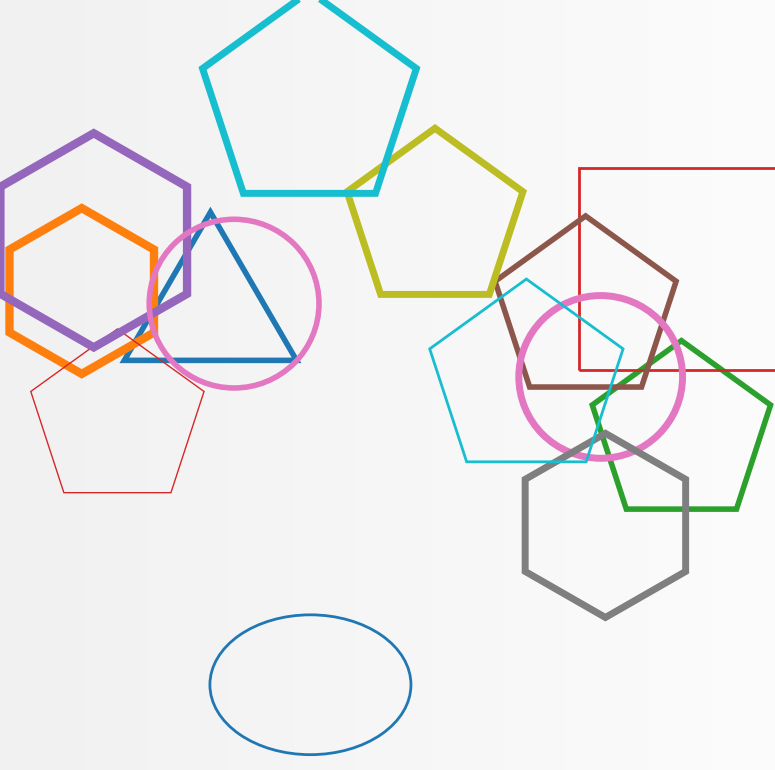[{"shape": "oval", "thickness": 1, "radius": 0.65, "center": [0.401, 0.111]}, {"shape": "triangle", "thickness": 2, "radius": 0.64, "center": [0.272, 0.596]}, {"shape": "hexagon", "thickness": 3, "radius": 0.54, "center": [0.105, 0.622]}, {"shape": "pentagon", "thickness": 2, "radius": 0.6, "center": [0.879, 0.437]}, {"shape": "pentagon", "thickness": 0.5, "radius": 0.59, "center": [0.151, 0.455]}, {"shape": "square", "thickness": 1, "radius": 0.65, "center": [0.878, 0.651]}, {"shape": "hexagon", "thickness": 3, "radius": 0.7, "center": [0.121, 0.688]}, {"shape": "pentagon", "thickness": 2, "radius": 0.61, "center": [0.756, 0.597]}, {"shape": "circle", "thickness": 2.5, "radius": 0.53, "center": [0.775, 0.51]}, {"shape": "circle", "thickness": 2, "radius": 0.55, "center": [0.302, 0.606]}, {"shape": "hexagon", "thickness": 2.5, "radius": 0.6, "center": [0.781, 0.318]}, {"shape": "pentagon", "thickness": 2.5, "radius": 0.6, "center": [0.561, 0.714]}, {"shape": "pentagon", "thickness": 2.5, "radius": 0.73, "center": [0.399, 0.866]}, {"shape": "pentagon", "thickness": 1, "radius": 0.66, "center": [0.679, 0.506]}]